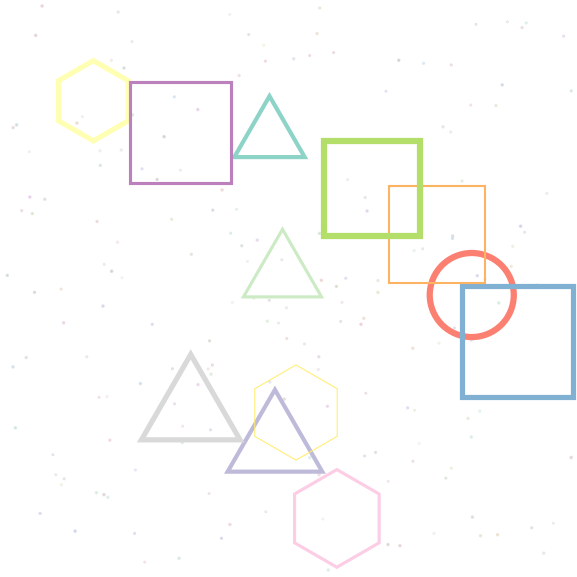[{"shape": "triangle", "thickness": 2, "radius": 0.35, "center": [0.467, 0.762]}, {"shape": "hexagon", "thickness": 2.5, "radius": 0.35, "center": [0.162, 0.825]}, {"shape": "triangle", "thickness": 2, "radius": 0.47, "center": [0.476, 0.23]}, {"shape": "circle", "thickness": 3, "radius": 0.36, "center": [0.817, 0.488]}, {"shape": "square", "thickness": 2.5, "radius": 0.48, "center": [0.897, 0.408]}, {"shape": "square", "thickness": 1, "radius": 0.42, "center": [0.756, 0.593]}, {"shape": "square", "thickness": 3, "radius": 0.41, "center": [0.644, 0.673]}, {"shape": "hexagon", "thickness": 1.5, "radius": 0.42, "center": [0.583, 0.101]}, {"shape": "triangle", "thickness": 2.5, "radius": 0.49, "center": [0.33, 0.287]}, {"shape": "square", "thickness": 1.5, "radius": 0.44, "center": [0.312, 0.77]}, {"shape": "triangle", "thickness": 1.5, "radius": 0.39, "center": [0.489, 0.524]}, {"shape": "hexagon", "thickness": 0.5, "radius": 0.41, "center": [0.513, 0.285]}]